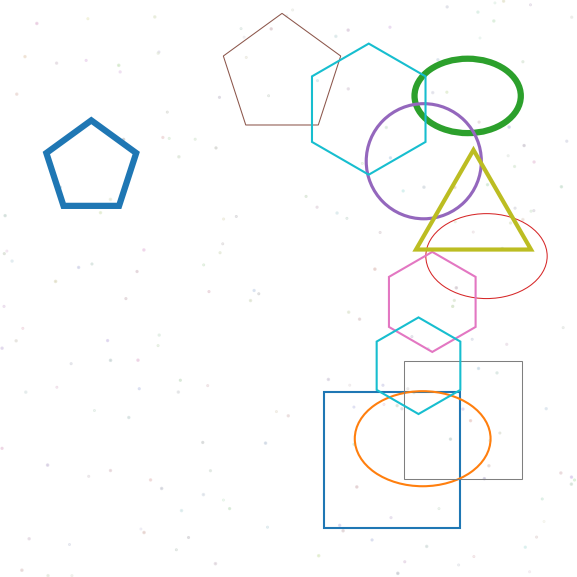[{"shape": "square", "thickness": 1, "radius": 0.59, "center": [0.679, 0.203]}, {"shape": "pentagon", "thickness": 3, "radius": 0.41, "center": [0.158, 0.709]}, {"shape": "oval", "thickness": 1, "radius": 0.59, "center": [0.732, 0.239]}, {"shape": "oval", "thickness": 3, "radius": 0.46, "center": [0.81, 0.833]}, {"shape": "oval", "thickness": 0.5, "radius": 0.53, "center": [0.842, 0.556]}, {"shape": "circle", "thickness": 1.5, "radius": 0.5, "center": [0.734, 0.72]}, {"shape": "pentagon", "thickness": 0.5, "radius": 0.53, "center": [0.488, 0.869]}, {"shape": "hexagon", "thickness": 1, "radius": 0.43, "center": [0.749, 0.476]}, {"shape": "square", "thickness": 0.5, "radius": 0.51, "center": [0.802, 0.272]}, {"shape": "triangle", "thickness": 2, "radius": 0.57, "center": [0.82, 0.625]}, {"shape": "hexagon", "thickness": 1, "radius": 0.42, "center": [0.725, 0.366]}, {"shape": "hexagon", "thickness": 1, "radius": 0.57, "center": [0.639, 0.81]}]